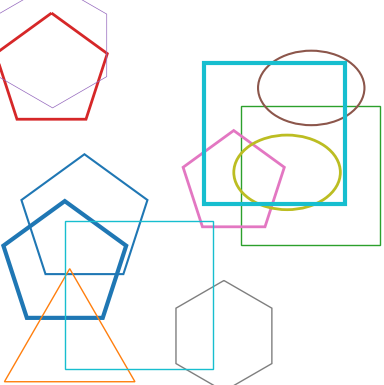[{"shape": "pentagon", "thickness": 3, "radius": 0.84, "center": [0.168, 0.31]}, {"shape": "pentagon", "thickness": 1.5, "radius": 0.86, "center": [0.219, 0.427]}, {"shape": "triangle", "thickness": 1, "radius": 0.98, "center": [0.181, 0.106]}, {"shape": "square", "thickness": 1, "radius": 0.9, "center": [0.806, 0.544]}, {"shape": "pentagon", "thickness": 2, "radius": 0.76, "center": [0.134, 0.814]}, {"shape": "hexagon", "thickness": 0.5, "radius": 0.81, "center": [0.137, 0.882]}, {"shape": "oval", "thickness": 1.5, "radius": 0.69, "center": [0.808, 0.772]}, {"shape": "pentagon", "thickness": 2, "radius": 0.69, "center": [0.607, 0.523]}, {"shape": "hexagon", "thickness": 1, "radius": 0.72, "center": [0.582, 0.128]}, {"shape": "oval", "thickness": 2, "radius": 0.69, "center": [0.746, 0.552]}, {"shape": "square", "thickness": 3, "radius": 0.91, "center": [0.712, 0.654]}, {"shape": "square", "thickness": 1, "radius": 0.96, "center": [0.361, 0.235]}]